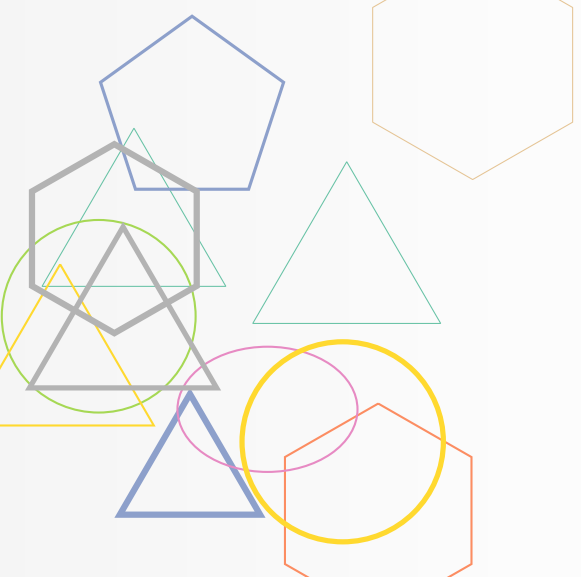[{"shape": "triangle", "thickness": 0.5, "radius": 0.93, "center": [0.597, 0.532]}, {"shape": "triangle", "thickness": 0.5, "radius": 0.91, "center": [0.23, 0.595]}, {"shape": "hexagon", "thickness": 1, "radius": 0.93, "center": [0.651, 0.115]}, {"shape": "triangle", "thickness": 3, "radius": 0.7, "center": [0.327, 0.178]}, {"shape": "pentagon", "thickness": 1.5, "radius": 0.83, "center": [0.33, 0.805]}, {"shape": "oval", "thickness": 1, "radius": 0.77, "center": [0.46, 0.29]}, {"shape": "circle", "thickness": 1, "radius": 0.83, "center": [0.17, 0.452]}, {"shape": "triangle", "thickness": 1, "radius": 0.93, "center": [0.103, 0.355]}, {"shape": "circle", "thickness": 2.5, "radius": 0.87, "center": [0.59, 0.234]}, {"shape": "hexagon", "thickness": 0.5, "radius": 0.99, "center": [0.813, 0.887]}, {"shape": "hexagon", "thickness": 3, "radius": 0.82, "center": [0.197, 0.586]}, {"shape": "triangle", "thickness": 2.5, "radius": 0.93, "center": [0.212, 0.42]}]